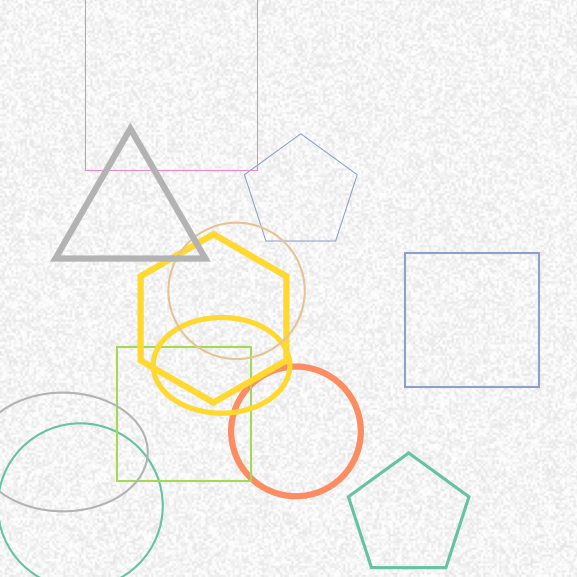[{"shape": "circle", "thickness": 1, "radius": 0.71, "center": [0.139, 0.123]}, {"shape": "pentagon", "thickness": 1.5, "radius": 0.55, "center": [0.708, 0.105]}, {"shape": "circle", "thickness": 3, "radius": 0.56, "center": [0.512, 0.252]}, {"shape": "square", "thickness": 1, "radius": 0.58, "center": [0.817, 0.445]}, {"shape": "pentagon", "thickness": 0.5, "radius": 0.51, "center": [0.521, 0.665]}, {"shape": "square", "thickness": 0.5, "radius": 0.75, "center": [0.297, 0.853]}, {"shape": "square", "thickness": 1, "radius": 0.58, "center": [0.319, 0.282]}, {"shape": "hexagon", "thickness": 3, "radius": 0.73, "center": [0.37, 0.448]}, {"shape": "oval", "thickness": 2.5, "radius": 0.59, "center": [0.384, 0.367]}, {"shape": "circle", "thickness": 1, "radius": 0.59, "center": [0.41, 0.495]}, {"shape": "oval", "thickness": 1, "radius": 0.73, "center": [0.109, 0.216]}, {"shape": "triangle", "thickness": 3, "radius": 0.75, "center": [0.226, 0.626]}]